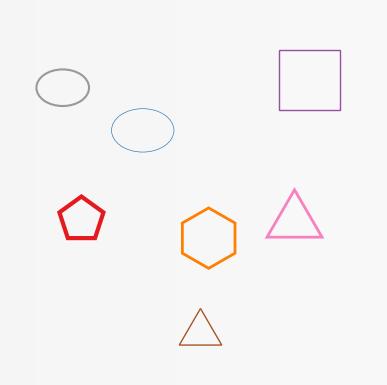[{"shape": "pentagon", "thickness": 3, "radius": 0.3, "center": [0.21, 0.43]}, {"shape": "oval", "thickness": 0.5, "radius": 0.4, "center": [0.368, 0.661]}, {"shape": "square", "thickness": 1, "radius": 0.39, "center": [0.799, 0.793]}, {"shape": "hexagon", "thickness": 2, "radius": 0.39, "center": [0.539, 0.382]}, {"shape": "triangle", "thickness": 1, "radius": 0.32, "center": [0.517, 0.135]}, {"shape": "triangle", "thickness": 2, "radius": 0.41, "center": [0.76, 0.425]}, {"shape": "oval", "thickness": 1.5, "radius": 0.34, "center": [0.162, 0.772]}]